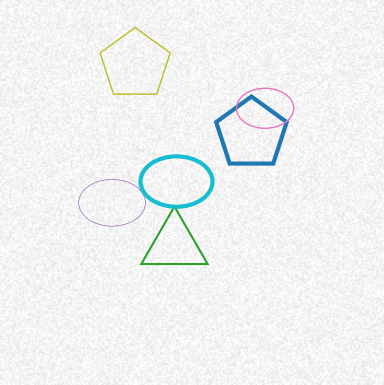[{"shape": "pentagon", "thickness": 3, "radius": 0.48, "center": [0.653, 0.653]}, {"shape": "triangle", "thickness": 1.5, "radius": 0.5, "center": [0.453, 0.364]}, {"shape": "oval", "thickness": 0.5, "radius": 0.43, "center": [0.291, 0.473]}, {"shape": "oval", "thickness": 1, "radius": 0.37, "center": [0.689, 0.719]}, {"shape": "pentagon", "thickness": 1, "radius": 0.48, "center": [0.351, 0.833]}, {"shape": "oval", "thickness": 3, "radius": 0.47, "center": [0.458, 0.528]}]